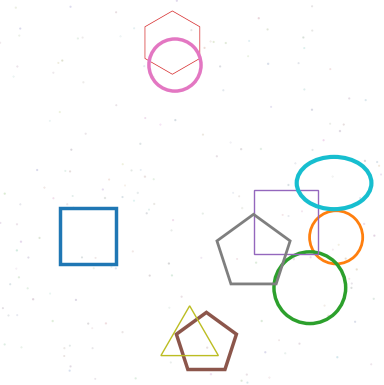[{"shape": "square", "thickness": 2.5, "radius": 0.36, "center": [0.229, 0.387]}, {"shape": "circle", "thickness": 2, "radius": 0.35, "center": [0.873, 0.384]}, {"shape": "circle", "thickness": 2.5, "radius": 0.47, "center": [0.805, 0.253]}, {"shape": "hexagon", "thickness": 0.5, "radius": 0.41, "center": [0.448, 0.889]}, {"shape": "square", "thickness": 1, "radius": 0.42, "center": [0.743, 0.424]}, {"shape": "pentagon", "thickness": 2.5, "radius": 0.41, "center": [0.536, 0.107]}, {"shape": "circle", "thickness": 2.5, "radius": 0.34, "center": [0.454, 0.831]}, {"shape": "pentagon", "thickness": 2, "radius": 0.5, "center": [0.659, 0.343]}, {"shape": "triangle", "thickness": 1, "radius": 0.43, "center": [0.493, 0.119]}, {"shape": "oval", "thickness": 3, "radius": 0.49, "center": [0.868, 0.525]}]